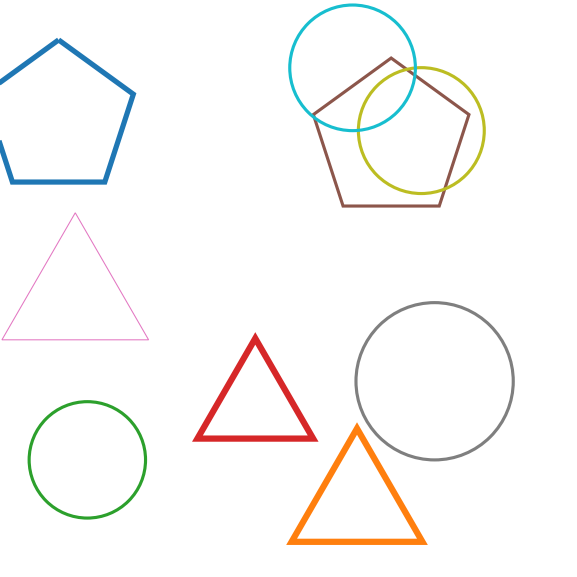[{"shape": "pentagon", "thickness": 2.5, "radius": 0.68, "center": [0.101, 0.794]}, {"shape": "triangle", "thickness": 3, "radius": 0.65, "center": [0.618, 0.126]}, {"shape": "circle", "thickness": 1.5, "radius": 0.5, "center": [0.151, 0.203]}, {"shape": "triangle", "thickness": 3, "radius": 0.58, "center": [0.442, 0.297]}, {"shape": "pentagon", "thickness": 1.5, "radius": 0.71, "center": [0.677, 0.757]}, {"shape": "triangle", "thickness": 0.5, "radius": 0.73, "center": [0.13, 0.484]}, {"shape": "circle", "thickness": 1.5, "radius": 0.68, "center": [0.753, 0.339]}, {"shape": "circle", "thickness": 1.5, "radius": 0.54, "center": [0.73, 0.773]}, {"shape": "circle", "thickness": 1.5, "radius": 0.54, "center": [0.611, 0.882]}]